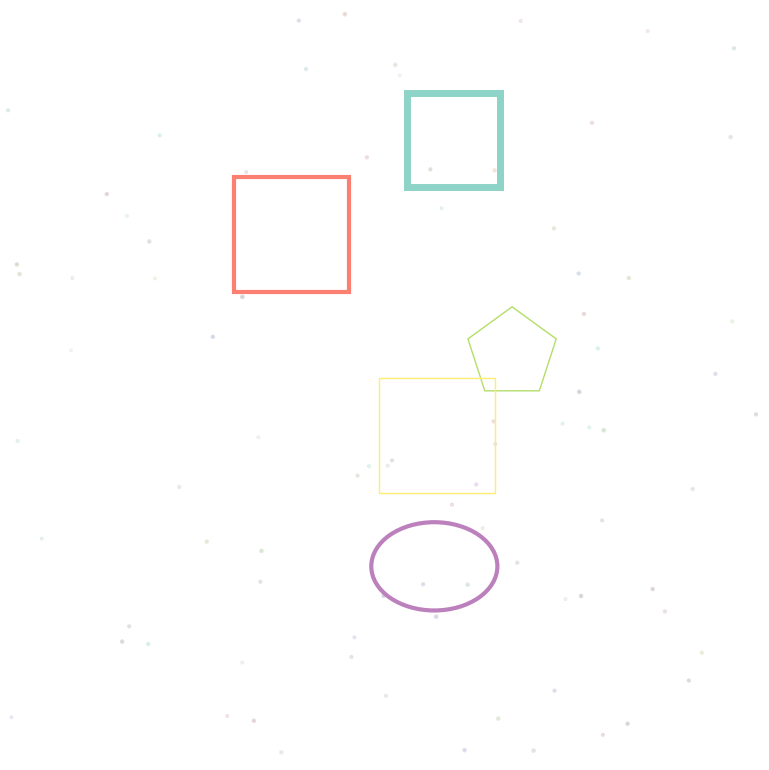[{"shape": "square", "thickness": 2.5, "radius": 0.3, "center": [0.589, 0.818]}, {"shape": "square", "thickness": 1.5, "radius": 0.37, "center": [0.378, 0.695]}, {"shape": "pentagon", "thickness": 0.5, "radius": 0.3, "center": [0.665, 0.541]}, {"shape": "oval", "thickness": 1.5, "radius": 0.41, "center": [0.564, 0.264]}, {"shape": "square", "thickness": 0.5, "radius": 0.38, "center": [0.567, 0.434]}]